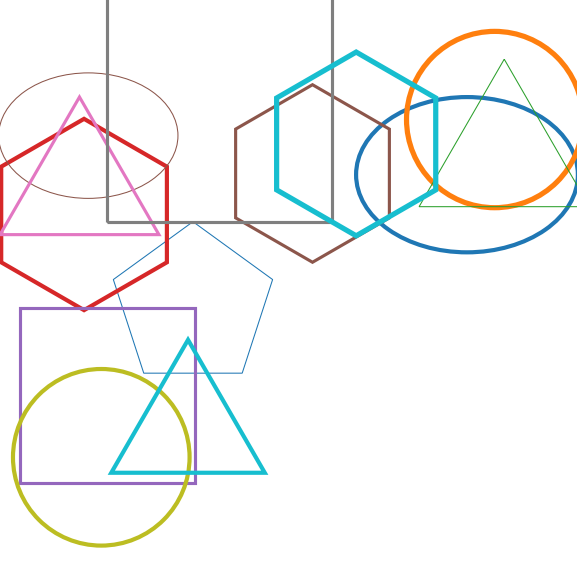[{"shape": "pentagon", "thickness": 0.5, "radius": 0.72, "center": [0.334, 0.47]}, {"shape": "oval", "thickness": 2, "radius": 0.96, "center": [0.809, 0.697]}, {"shape": "circle", "thickness": 2.5, "radius": 0.76, "center": [0.857, 0.792]}, {"shape": "triangle", "thickness": 0.5, "radius": 0.85, "center": [0.873, 0.726]}, {"shape": "hexagon", "thickness": 2, "radius": 0.83, "center": [0.146, 0.628]}, {"shape": "square", "thickness": 1.5, "radius": 0.76, "center": [0.186, 0.314]}, {"shape": "oval", "thickness": 0.5, "radius": 0.78, "center": [0.153, 0.764]}, {"shape": "hexagon", "thickness": 1.5, "radius": 0.77, "center": [0.541, 0.699]}, {"shape": "triangle", "thickness": 1.5, "radius": 0.79, "center": [0.138, 0.672]}, {"shape": "square", "thickness": 1.5, "radius": 0.97, "center": [0.38, 0.81]}, {"shape": "circle", "thickness": 2, "radius": 0.76, "center": [0.175, 0.207]}, {"shape": "triangle", "thickness": 2, "radius": 0.77, "center": [0.326, 0.257]}, {"shape": "hexagon", "thickness": 2.5, "radius": 0.8, "center": [0.617, 0.75]}]